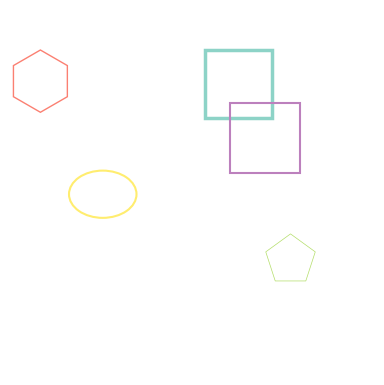[{"shape": "square", "thickness": 2.5, "radius": 0.44, "center": [0.62, 0.782]}, {"shape": "hexagon", "thickness": 1, "radius": 0.4, "center": [0.105, 0.789]}, {"shape": "pentagon", "thickness": 0.5, "radius": 0.34, "center": [0.755, 0.325]}, {"shape": "square", "thickness": 1.5, "radius": 0.45, "center": [0.688, 0.641]}, {"shape": "oval", "thickness": 1.5, "radius": 0.44, "center": [0.267, 0.495]}]